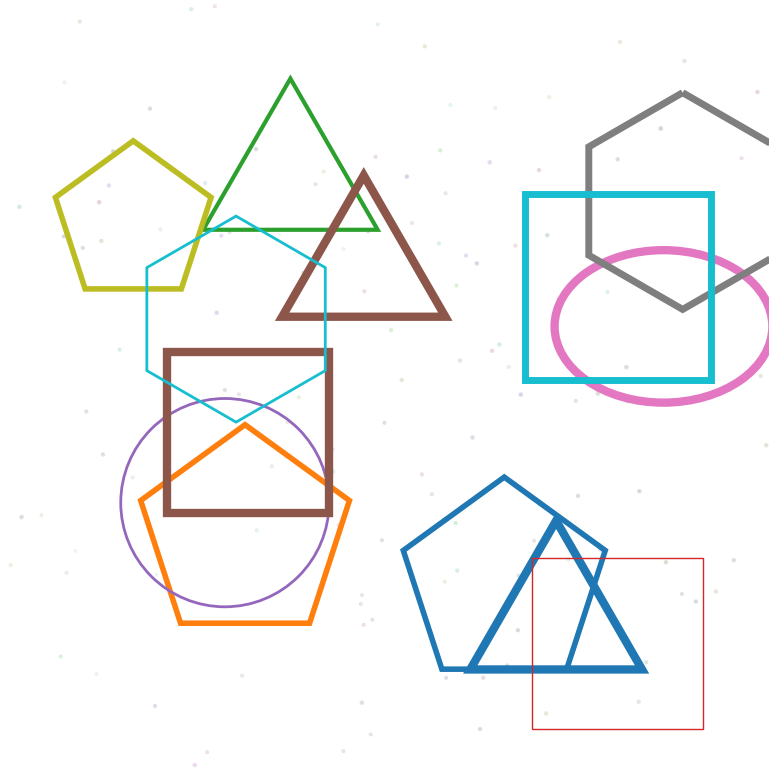[{"shape": "triangle", "thickness": 3, "radius": 0.64, "center": [0.722, 0.195]}, {"shape": "pentagon", "thickness": 2, "radius": 0.69, "center": [0.655, 0.242]}, {"shape": "pentagon", "thickness": 2, "radius": 0.71, "center": [0.318, 0.306]}, {"shape": "triangle", "thickness": 1.5, "radius": 0.65, "center": [0.377, 0.767]}, {"shape": "square", "thickness": 0.5, "radius": 0.55, "center": [0.802, 0.164]}, {"shape": "circle", "thickness": 1, "radius": 0.68, "center": [0.292, 0.347]}, {"shape": "triangle", "thickness": 3, "radius": 0.61, "center": [0.472, 0.65]}, {"shape": "square", "thickness": 3, "radius": 0.52, "center": [0.322, 0.438]}, {"shape": "oval", "thickness": 3, "radius": 0.71, "center": [0.862, 0.576]}, {"shape": "hexagon", "thickness": 2.5, "radius": 0.7, "center": [0.887, 0.739]}, {"shape": "pentagon", "thickness": 2, "radius": 0.53, "center": [0.173, 0.711]}, {"shape": "hexagon", "thickness": 1, "radius": 0.67, "center": [0.307, 0.586]}, {"shape": "square", "thickness": 2.5, "radius": 0.61, "center": [0.802, 0.628]}]